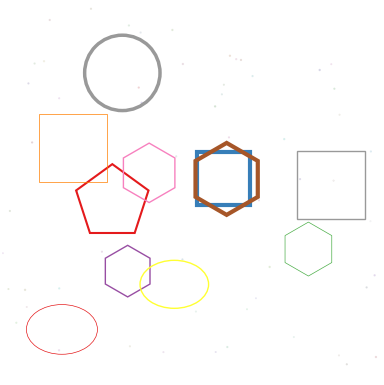[{"shape": "oval", "thickness": 0.5, "radius": 0.46, "center": [0.161, 0.144]}, {"shape": "pentagon", "thickness": 1.5, "radius": 0.49, "center": [0.292, 0.475]}, {"shape": "square", "thickness": 3, "radius": 0.34, "center": [0.581, 0.536]}, {"shape": "hexagon", "thickness": 0.5, "radius": 0.35, "center": [0.801, 0.353]}, {"shape": "hexagon", "thickness": 1, "radius": 0.33, "center": [0.332, 0.296]}, {"shape": "square", "thickness": 0.5, "radius": 0.45, "center": [0.189, 0.616]}, {"shape": "oval", "thickness": 1, "radius": 0.45, "center": [0.453, 0.261]}, {"shape": "hexagon", "thickness": 3, "radius": 0.47, "center": [0.589, 0.535]}, {"shape": "hexagon", "thickness": 1, "radius": 0.39, "center": [0.387, 0.551]}, {"shape": "square", "thickness": 1, "radius": 0.44, "center": [0.859, 0.52]}, {"shape": "circle", "thickness": 2.5, "radius": 0.49, "center": [0.318, 0.811]}]